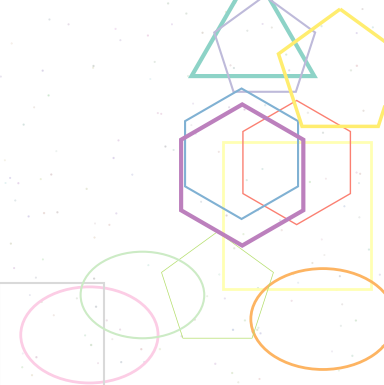[{"shape": "triangle", "thickness": 3, "radius": 0.92, "center": [0.657, 0.894]}, {"shape": "square", "thickness": 2, "radius": 0.96, "center": [0.771, 0.44]}, {"shape": "pentagon", "thickness": 1.5, "radius": 0.69, "center": [0.687, 0.873]}, {"shape": "hexagon", "thickness": 1, "radius": 0.81, "center": [0.771, 0.578]}, {"shape": "hexagon", "thickness": 1.5, "radius": 0.85, "center": [0.627, 0.601]}, {"shape": "oval", "thickness": 2, "radius": 0.94, "center": [0.839, 0.171]}, {"shape": "pentagon", "thickness": 0.5, "radius": 0.76, "center": [0.565, 0.245]}, {"shape": "oval", "thickness": 2, "radius": 0.89, "center": [0.232, 0.13]}, {"shape": "square", "thickness": 1.5, "radius": 0.68, "center": [0.134, 0.13]}, {"shape": "hexagon", "thickness": 3, "radius": 0.92, "center": [0.629, 0.545]}, {"shape": "oval", "thickness": 1.5, "radius": 0.8, "center": [0.37, 0.234]}, {"shape": "pentagon", "thickness": 2.5, "radius": 0.84, "center": [0.883, 0.808]}]